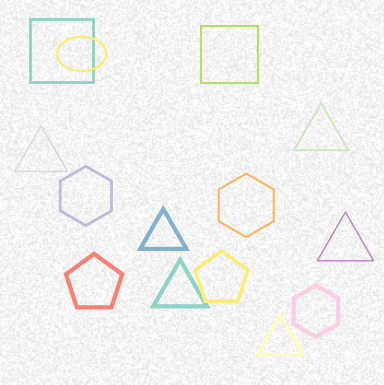[{"shape": "square", "thickness": 2, "radius": 0.41, "center": [0.16, 0.869]}, {"shape": "triangle", "thickness": 3, "radius": 0.4, "center": [0.468, 0.245]}, {"shape": "triangle", "thickness": 2, "radius": 0.34, "center": [0.727, 0.113]}, {"shape": "hexagon", "thickness": 2, "radius": 0.38, "center": [0.223, 0.491]}, {"shape": "pentagon", "thickness": 3, "radius": 0.38, "center": [0.244, 0.264]}, {"shape": "triangle", "thickness": 3, "radius": 0.35, "center": [0.424, 0.388]}, {"shape": "hexagon", "thickness": 1.5, "radius": 0.41, "center": [0.64, 0.467]}, {"shape": "square", "thickness": 1.5, "radius": 0.37, "center": [0.597, 0.859]}, {"shape": "hexagon", "thickness": 3, "radius": 0.33, "center": [0.821, 0.192]}, {"shape": "triangle", "thickness": 1, "radius": 0.4, "center": [0.107, 0.594]}, {"shape": "triangle", "thickness": 1, "radius": 0.42, "center": [0.897, 0.365]}, {"shape": "triangle", "thickness": 1.5, "radius": 0.41, "center": [0.834, 0.651]}, {"shape": "pentagon", "thickness": 2.5, "radius": 0.36, "center": [0.575, 0.276]}, {"shape": "oval", "thickness": 1.5, "radius": 0.32, "center": [0.212, 0.86]}]